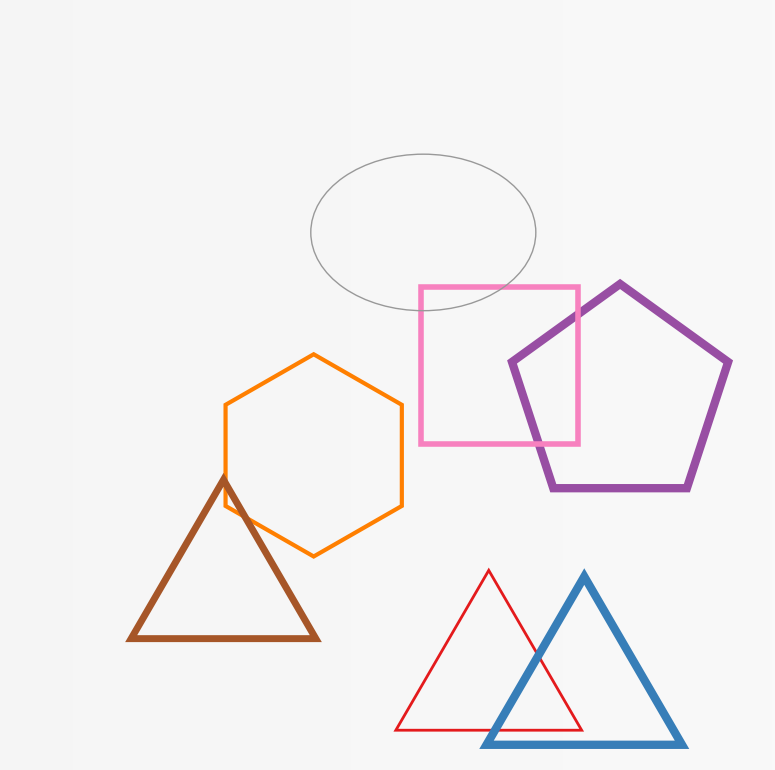[{"shape": "triangle", "thickness": 1, "radius": 0.69, "center": [0.631, 0.121]}, {"shape": "triangle", "thickness": 3, "radius": 0.73, "center": [0.754, 0.106]}, {"shape": "pentagon", "thickness": 3, "radius": 0.73, "center": [0.8, 0.485]}, {"shape": "hexagon", "thickness": 1.5, "radius": 0.66, "center": [0.405, 0.409]}, {"shape": "triangle", "thickness": 2.5, "radius": 0.69, "center": [0.288, 0.239]}, {"shape": "square", "thickness": 2, "radius": 0.51, "center": [0.644, 0.525]}, {"shape": "oval", "thickness": 0.5, "radius": 0.73, "center": [0.546, 0.698]}]